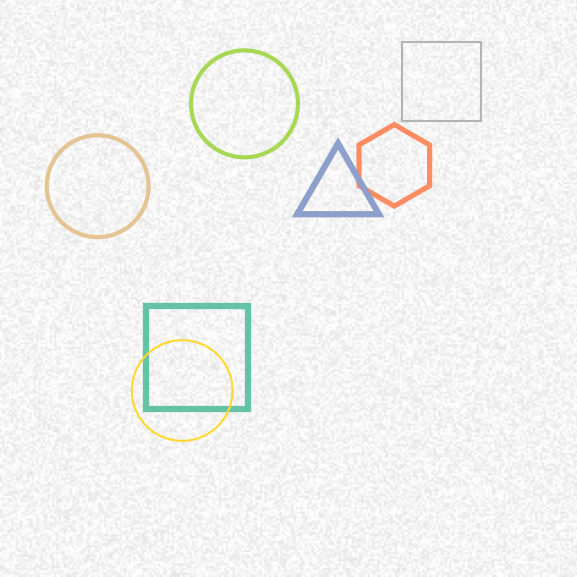[{"shape": "square", "thickness": 3, "radius": 0.44, "center": [0.341, 0.38]}, {"shape": "hexagon", "thickness": 2.5, "radius": 0.35, "center": [0.683, 0.713]}, {"shape": "triangle", "thickness": 3, "radius": 0.41, "center": [0.585, 0.669]}, {"shape": "circle", "thickness": 2, "radius": 0.46, "center": [0.423, 0.819]}, {"shape": "circle", "thickness": 1, "radius": 0.44, "center": [0.315, 0.323]}, {"shape": "circle", "thickness": 2, "radius": 0.44, "center": [0.169, 0.677]}, {"shape": "square", "thickness": 1, "radius": 0.34, "center": [0.765, 0.858]}]